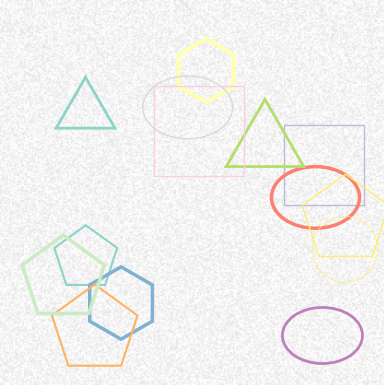[{"shape": "triangle", "thickness": 2, "radius": 0.44, "center": [0.222, 0.711]}, {"shape": "pentagon", "thickness": 1.5, "radius": 0.43, "center": [0.223, 0.329]}, {"shape": "hexagon", "thickness": 3, "radius": 0.41, "center": [0.535, 0.817]}, {"shape": "square", "thickness": 1, "radius": 0.52, "center": [0.841, 0.571]}, {"shape": "oval", "thickness": 2.5, "radius": 0.57, "center": [0.819, 0.487]}, {"shape": "hexagon", "thickness": 2.5, "radius": 0.47, "center": [0.314, 0.213]}, {"shape": "pentagon", "thickness": 1.5, "radius": 0.58, "center": [0.246, 0.145]}, {"shape": "triangle", "thickness": 2, "radius": 0.58, "center": [0.688, 0.626]}, {"shape": "square", "thickness": 1, "radius": 0.58, "center": [0.518, 0.66]}, {"shape": "oval", "thickness": 1, "radius": 0.58, "center": [0.487, 0.721]}, {"shape": "oval", "thickness": 2, "radius": 0.52, "center": [0.838, 0.129]}, {"shape": "pentagon", "thickness": 2.5, "radius": 0.56, "center": [0.165, 0.277]}, {"shape": "pentagon", "thickness": 1, "radius": 0.59, "center": [0.898, 0.43]}, {"shape": "circle", "thickness": 0.5, "radius": 0.43, "center": [0.896, 0.353]}]